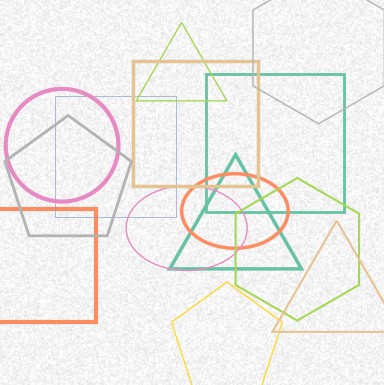[{"shape": "triangle", "thickness": 2.5, "radius": 0.99, "center": [0.612, 0.4]}, {"shape": "square", "thickness": 2, "radius": 0.9, "center": [0.715, 0.629]}, {"shape": "oval", "thickness": 2.5, "radius": 0.69, "center": [0.61, 0.452]}, {"shape": "square", "thickness": 3, "radius": 0.74, "center": [0.103, 0.311]}, {"shape": "square", "thickness": 0.5, "radius": 0.79, "center": [0.3, 0.593]}, {"shape": "circle", "thickness": 3, "radius": 0.73, "center": [0.161, 0.623]}, {"shape": "oval", "thickness": 1, "radius": 0.79, "center": [0.485, 0.408]}, {"shape": "triangle", "thickness": 1, "radius": 0.68, "center": [0.472, 0.806]}, {"shape": "hexagon", "thickness": 1.5, "radius": 0.93, "center": [0.772, 0.352]}, {"shape": "pentagon", "thickness": 1, "radius": 0.76, "center": [0.589, 0.116]}, {"shape": "triangle", "thickness": 1.5, "radius": 0.96, "center": [0.875, 0.234]}, {"shape": "square", "thickness": 2.5, "radius": 0.81, "center": [0.507, 0.678]}, {"shape": "hexagon", "thickness": 1, "radius": 0.98, "center": [0.828, 0.875]}, {"shape": "pentagon", "thickness": 2, "radius": 0.86, "center": [0.177, 0.527]}]